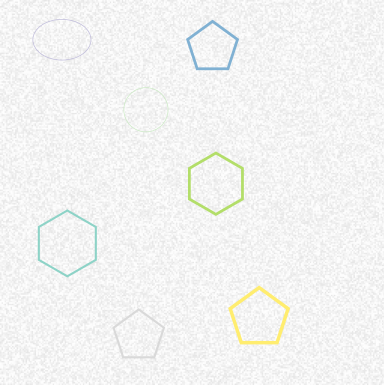[{"shape": "hexagon", "thickness": 1.5, "radius": 0.43, "center": [0.175, 0.368]}, {"shape": "oval", "thickness": 0.5, "radius": 0.38, "center": [0.161, 0.897]}, {"shape": "pentagon", "thickness": 2, "radius": 0.34, "center": [0.552, 0.876]}, {"shape": "hexagon", "thickness": 2, "radius": 0.4, "center": [0.561, 0.523]}, {"shape": "pentagon", "thickness": 1.5, "radius": 0.34, "center": [0.36, 0.128]}, {"shape": "circle", "thickness": 0.5, "radius": 0.29, "center": [0.379, 0.715]}, {"shape": "pentagon", "thickness": 2.5, "radius": 0.4, "center": [0.673, 0.174]}]